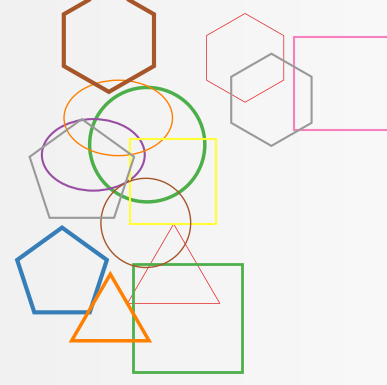[{"shape": "triangle", "thickness": 0.5, "radius": 0.69, "center": [0.448, 0.281]}, {"shape": "hexagon", "thickness": 0.5, "radius": 0.58, "center": [0.632, 0.85]}, {"shape": "pentagon", "thickness": 3, "radius": 0.61, "center": [0.16, 0.287]}, {"shape": "square", "thickness": 2, "radius": 0.7, "center": [0.484, 0.174]}, {"shape": "circle", "thickness": 2.5, "radius": 0.74, "center": [0.38, 0.624]}, {"shape": "oval", "thickness": 1.5, "radius": 0.66, "center": [0.241, 0.598]}, {"shape": "triangle", "thickness": 2.5, "radius": 0.58, "center": [0.285, 0.173]}, {"shape": "oval", "thickness": 1, "radius": 0.7, "center": [0.305, 0.694]}, {"shape": "square", "thickness": 1.5, "radius": 0.55, "center": [0.446, 0.529]}, {"shape": "circle", "thickness": 1, "radius": 0.58, "center": [0.376, 0.421]}, {"shape": "hexagon", "thickness": 3, "radius": 0.67, "center": [0.281, 0.896]}, {"shape": "square", "thickness": 1.5, "radius": 0.6, "center": [0.88, 0.784]}, {"shape": "pentagon", "thickness": 1.5, "radius": 0.71, "center": [0.211, 0.549]}, {"shape": "hexagon", "thickness": 1.5, "radius": 0.6, "center": [0.7, 0.741]}]